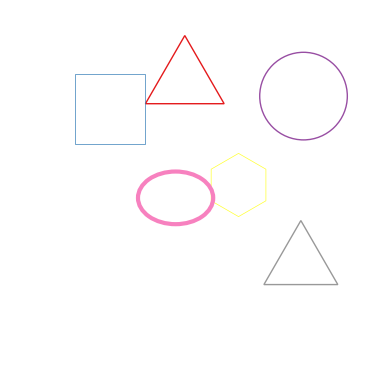[{"shape": "triangle", "thickness": 1, "radius": 0.59, "center": [0.48, 0.79]}, {"shape": "square", "thickness": 0.5, "radius": 0.45, "center": [0.285, 0.716]}, {"shape": "circle", "thickness": 1, "radius": 0.57, "center": [0.788, 0.75]}, {"shape": "hexagon", "thickness": 0.5, "radius": 0.41, "center": [0.62, 0.519]}, {"shape": "oval", "thickness": 3, "radius": 0.49, "center": [0.456, 0.486]}, {"shape": "triangle", "thickness": 1, "radius": 0.55, "center": [0.781, 0.316]}]